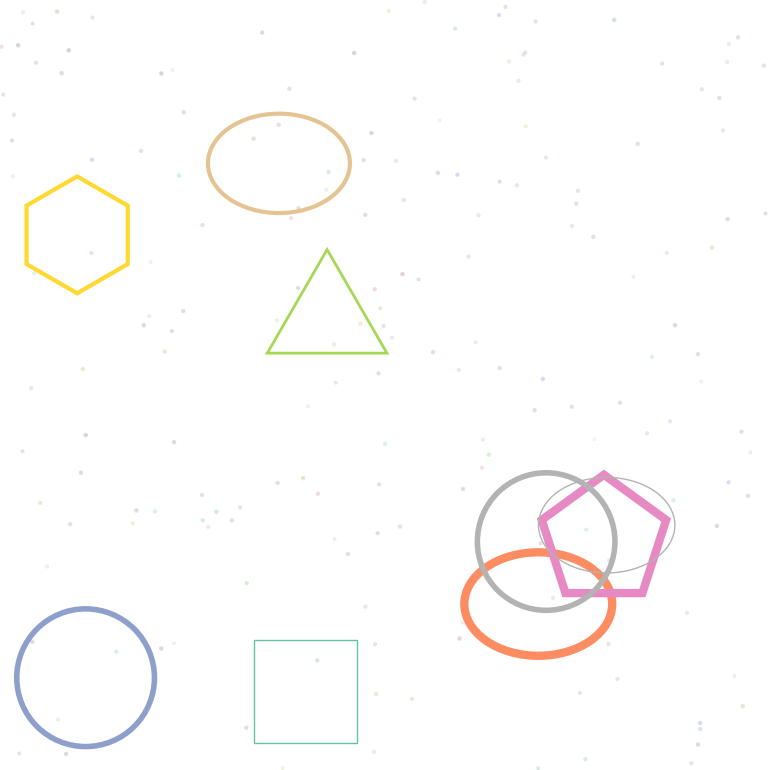[{"shape": "square", "thickness": 0.5, "radius": 0.34, "center": [0.397, 0.102]}, {"shape": "oval", "thickness": 3, "radius": 0.48, "center": [0.699, 0.216]}, {"shape": "circle", "thickness": 2, "radius": 0.45, "center": [0.111, 0.12]}, {"shape": "pentagon", "thickness": 3, "radius": 0.42, "center": [0.784, 0.298]}, {"shape": "triangle", "thickness": 1, "radius": 0.45, "center": [0.425, 0.586]}, {"shape": "hexagon", "thickness": 1.5, "radius": 0.38, "center": [0.1, 0.695]}, {"shape": "oval", "thickness": 1.5, "radius": 0.46, "center": [0.362, 0.788]}, {"shape": "circle", "thickness": 2, "radius": 0.45, "center": [0.709, 0.297]}, {"shape": "oval", "thickness": 0.5, "radius": 0.44, "center": [0.788, 0.318]}]